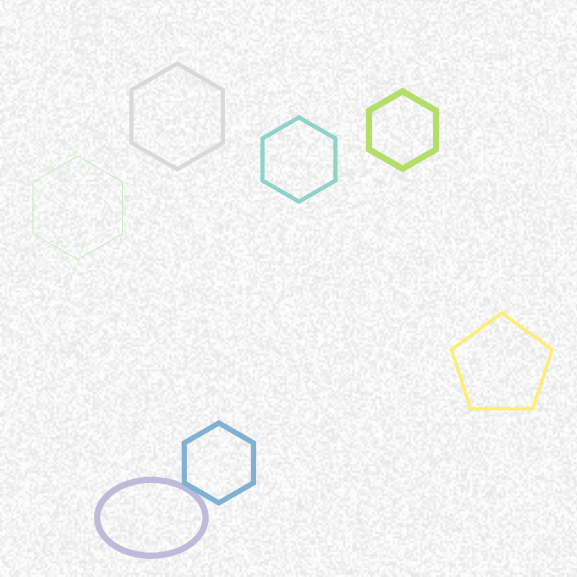[{"shape": "hexagon", "thickness": 2, "radius": 0.36, "center": [0.518, 0.723]}, {"shape": "oval", "thickness": 3, "radius": 0.47, "center": [0.262, 0.103]}, {"shape": "hexagon", "thickness": 2.5, "radius": 0.35, "center": [0.379, 0.198]}, {"shape": "hexagon", "thickness": 3, "radius": 0.34, "center": [0.697, 0.774]}, {"shape": "hexagon", "thickness": 2, "radius": 0.46, "center": [0.307, 0.798]}, {"shape": "hexagon", "thickness": 0.5, "radius": 0.45, "center": [0.135, 0.639]}, {"shape": "pentagon", "thickness": 1.5, "radius": 0.46, "center": [0.869, 0.365]}]